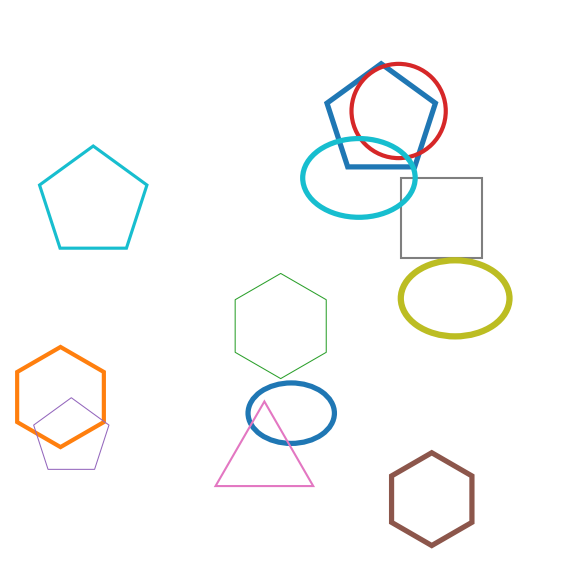[{"shape": "pentagon", "thickness": 2.5, "radius": 0.49, "center": [0.66, 0.79]}, {"shape": "oval", "thickness": 2.5, "radius": 0.37, "center": [0.504, 0.284]}, {"shape": "hexagon", "thickness": 2, "radius": 0.43, "center": [0.105, 0.312]}, {"shape": "hexagon", "thickness": 0.5, "radius": 0.46, "center": [0.486, 0.435]}, {"shape": "circle", "thickness": 2, "radius": 0.41, "center": [0.69, 0.807]}, {"shape": "pentagon", "thickness": 0.5, "radius": 0.34, "center": [0.123, 0.242]}, {"shape": "hexagon", "thickness": 2.5, "radius": 0.4, "center": [0.748, 0.135]}, {"shape": "triangle", "thickness": 1, "radius": 0.49, "center": [0.458, 0.206]}, {"shape": "square", "thickness": 1, "radius": 0.35, "center": [0.764, 0.621]}, {"shape": "oval", "thickness": 3, "radius": 0.47, "center": [0.788, 0.483]}, {"shape": "oval", "thickness": 2.5, "radius": 0.49, "center": [0.622, 0.691]}, {"shape": "pentagon", "thickness": 1.5, "radius": 0.49, "center": [0.161, 0.648]}]